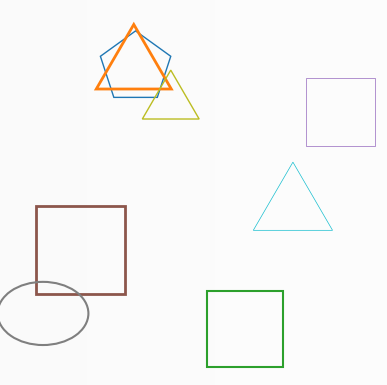[{"shape": "pentagon", "thickness": 1, "radius": 0.48, "center": [0.35, 0.824]}, {"shape": "triangle", "thickness": 2, "radius": 0.56, "center": [0.345, 0.825]}, {"shape": "square", "thickness": 1.5, "radius": 0.49, "center": [0.632, 0.146]}, {"shape": "square", "thickness": 0.5, "radius": 0.44, "center": [0.878, 0.709]}, {"shape": "square", "thickness": 2, "radius": 0.57, "center": [0.208, 0.351]}, {"shape": "oval", "thickness": 1.5, "radius": 0.59, "center": [0.111, 0.186]}, {"shape": "triangle", "thickness": 1, "radius": 0.42, "center": [0.441, 0.733]}, {"shape": "triangle", "thickness": 0.5, "radius": 0.59, "center": [0.756, 0.461]}]